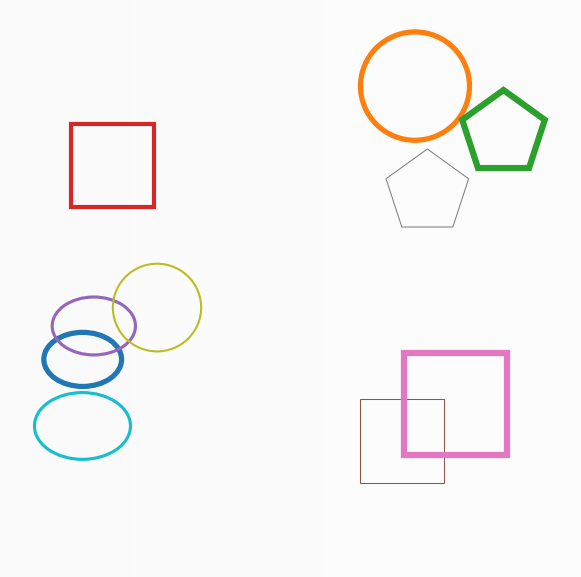[{"shape": "oval", "thickness": 2.5, "radius": 0.33, "center": [0.142, 0.377]}, {"shape": "circle", "thickness": 2.5, "radius": 0.47, "center": [0.714, 0.85]}, {"shape": "pentagon", "thickness": 3, "radius": 0.37, "center": [0.866, 0.769]}, {"shape": "square", "thickness": 2, "radius": 0.36, "center": [0.194, 0.712]}, {"shape": "oval", "thickness": 1.5, "radius": 0.36, "center": [0.161, 0.435]}, {"shape": "square", "thickness": 0.5, "radius": 0.36, "center": [0.692, 0.236]}, {"shape": "square", "thickness": 3, "radius": 0.44, "center": [0.784, 0.3]}, {"shape": "pentagon", "thickness": 0.5, "radius": 0.37, "center": [0.735, 0.666]}, {"shape": "circle", "thickness": 1, "radius": 0.38, "center": [0.27, 0.467]}, {"shape": "oval", "thickness": 1.5, "radius": 0.41, "center": [0.142, 0.262]}]